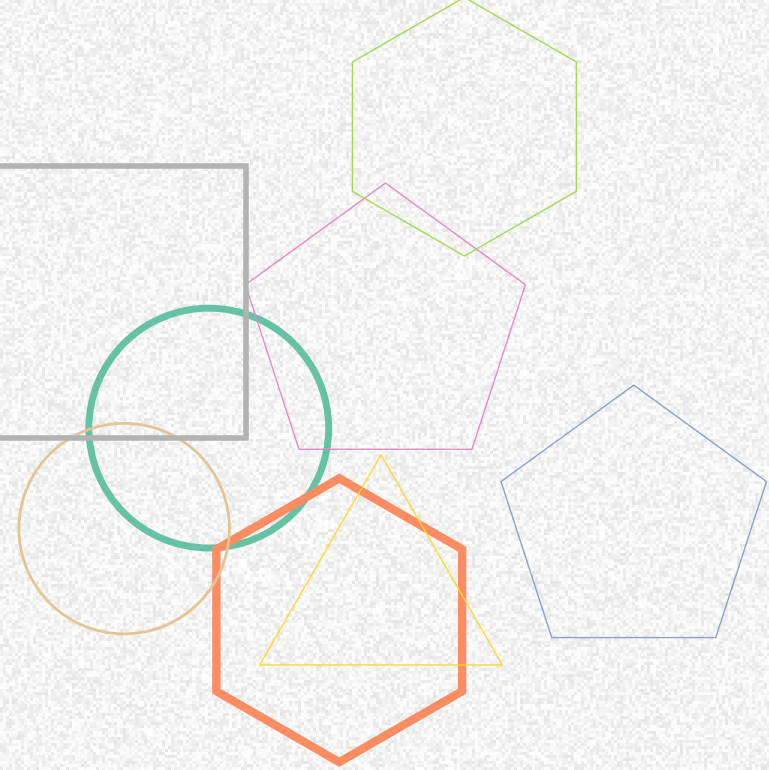[{"shape": "circle", "thickness": 2.5, "radius": 0.78, "center": [0.271, 0.444]}, {"shape": "hexagon", "thickness": 3, "radius": 0.92, "center": [0.441, 0.194]}, {"shape": "pentagon", "thickness": 0.5, "radius": 0.91, "center": [0.823, 0.319]}, {"shape": "pentagon", "thickness": 0.5, "radius": 0.96, "center": [0.501, 0.571]}, {"shape": "hexagon", "thickness": 0.5, "radius": 0.84, "center": [0.603, 0.836]}, {"shape": "triangle", "thickness": 0.5, "radius": 0.91, "center": [0.495, 0.227]}, {"shape": "circle", "thickness": 1, "radius": 0.68, "center": [0.161, 0.313]}, {"shape": "square", "thickness": 2, "radius": 0.88, "center": [0.143, 0.608]}]